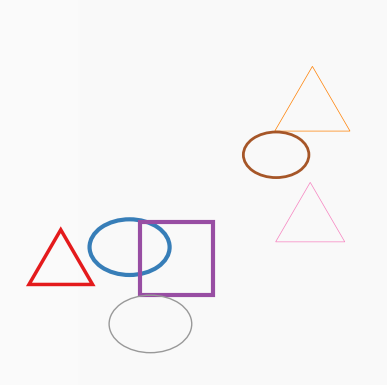[{"shape": "triangle", "thickness": 2.5, "radius": 0.47, "center": [0.157, 0.308]}, {"shape": "oval", "thickness": 3, "radius": 0.52, "center": [0.334, 0.358]}, {"shape": "square", "thickness": 3, "radius": 0.47, "center": [0.455, 0.328]}, {"shape": "triangle", "thickness": 0.5, "radius": 0.56, "center": [0.806, 0.716]}, {"shape": "oval", "thickness": 2, "radius": 0.42, "center": [0.713, 0.598]}, {"shape": "triangle", "thickness": 0.5, "radius": 0.52, "center": [0.801, 0.423]}, {"shape": "oval", "thickness": 1, "radius": 0.53, "center": [0.388, 0.159]}]